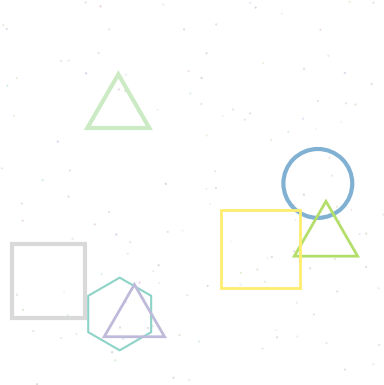[{"shape": "hexagon", "thickness": 1.5, "radius": 0.47, "center": [0.311, 0.184]}, {"shape": "triangle", "thickness": 2, "radius": 0.45, "center": [0.349, 0.171]}, {"shape": "circle", "thickness": 3, "radius": 0.45, "center": [0.826, 0.524]}, {"shape": "triangle", "thickness": 2, "radius": 0.47, "center": [0.847, 0.382]}, {"shape": "square", "thickness": 3, "radius": 0.48, "center": [0.126, 0.271]}, {"shape": "triangle", "thickness": 3, "radius": 0.46, "center": [0.307, 0.714]}, {"shape": "square", "thickness": 2, "radius": 0.51, "center": [0.677, 0.354]}]